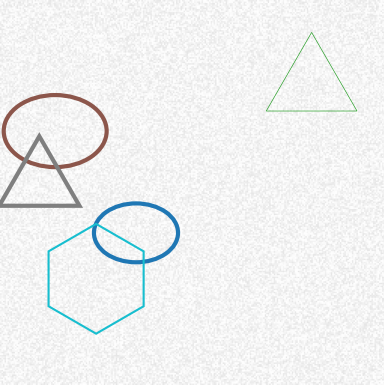[{"shape": "oval", "thickness": 3, "radius": 0.55, "center": [0.353, 0.395]}, {"shape": "triangle", "thickness": 0.5, "radius": 0.68, "center": [0.809, 0.78]}, {"shape": "oval", "thickness": 3, "radius": 0.67, "center": [0.143, 0.66]}, {"shape": "triangle", "thickness": 3, "radius": 0.6, "center": [0.102, 0.526]}, {"shape": "hexagon", "thickness": 1.5, "radius": 0.71, "center": [0.25, 0.276]}]